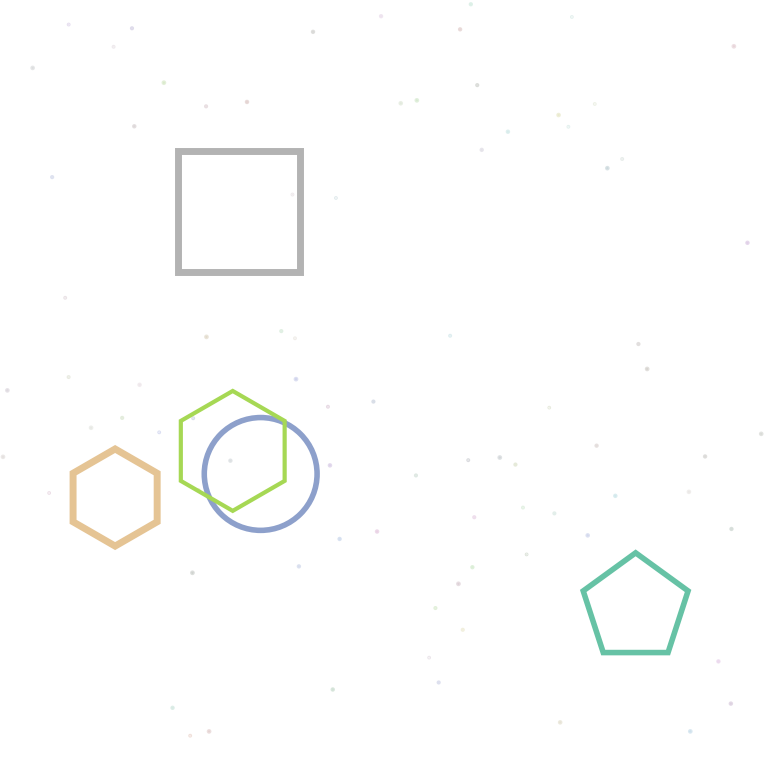[{"shape": "pentagon", "thickness": 2, "radius": 0.36, "center": [0.826, 0.21]}, {"shape": "circle", "thickness": 2, "radius": 0.37, "center": [0.339, 0.384]}, {"shape": "hexagon", "thickness": 1.5, "radius": 0.39, "center": [0.302, 0.414]}, {"shape": "hexagon", "thickness": 2.5, "radius": 0.32, "center": [0.15, 0.354]}, {"shape": "square", "thickness": 2.5, "radius": 0.4, "center": [0.31, 0.725]}]